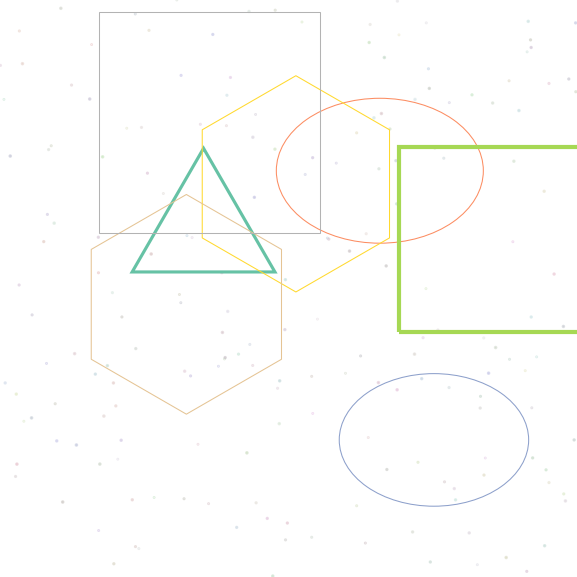[{"shape": "triangle", "thickness": 1.5, "radius": 0.71, "center": [0.352, 0.6]}, {"shape": "oval", "thickness": 0.5, "radius": 0.9, "center": [0.658, 0.703]}, {"shape": "oval", "thickness": 0.5, "radius": 0.82, "center": [0.751, 0.237]}, {"shape": "square", "thickness": 2, "radius": 0.8, "center": [0.85, 0.584]}, {"shape": "hexagon", "thickness": 0.5, "radius": 0.94, "center": [0.512, 0.681]}, {"shape": "hexagon", "thickness": 0.5, "radius": 0.95, "center": [0.323, 0.472]}, {"shape": "square", "thickness": 0.5, "radius": 0.96, "center": [0.363, 0.787]}]